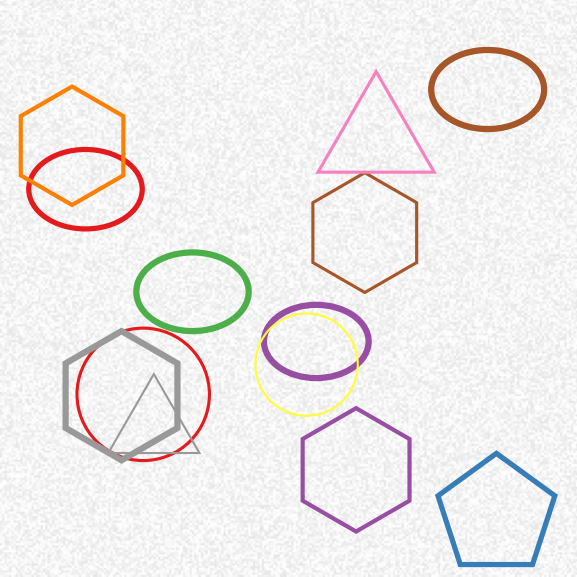[{"shape": "circle", "thickness": 1.5, "radius": 0.57, "center": [0.248, 0.316]}, {"shape": "oval", "thickness": 2.5, "radius": 0.49, "center": [0.148, 0.672]}, {"shape": "pentagon", "thickness": 2.5, "radius": 0.53, "center": [0.86, 0.108]}, {"shape": "oval", "thickness": 3, "radius": 0.49, "center": [0.333, 0.494]}, {"shape": "hexagon", "thickness": 2, "radius": 0.53, "center": [0.617, 0.186]}, {"shape": "oval", "thickness": 3, "radius": 0.45, "center": [0.548, 0.408]}, {"shape": "hexagon", "thickness": 2, "radius": 0.51, "center": [0.125, 0.747]}, {"shape": "circle", "thickness": 1, "radius": 0.44, "center": [0.531, 0.368]}, {"shape": "oval", "thickness": 3, "radius": 0.49, "center": [0.844, 0.844]}, {"shape": "hexagon", "thickness": 1.5, "radius": 0.52, "center": [0.632, 0.596]}, {"shape": "triangle", "thickness": 1.5, "radius": 0.58, "center": [0.651, 0.759]}, {"shape": "triangle", "thickness": 1, "radius": 0.46, "center": [0.266, 0.26]}, {"shape": "hexagon", "thickness": 3, "radius": 0.56, "center": [0.21, 0.314]}]